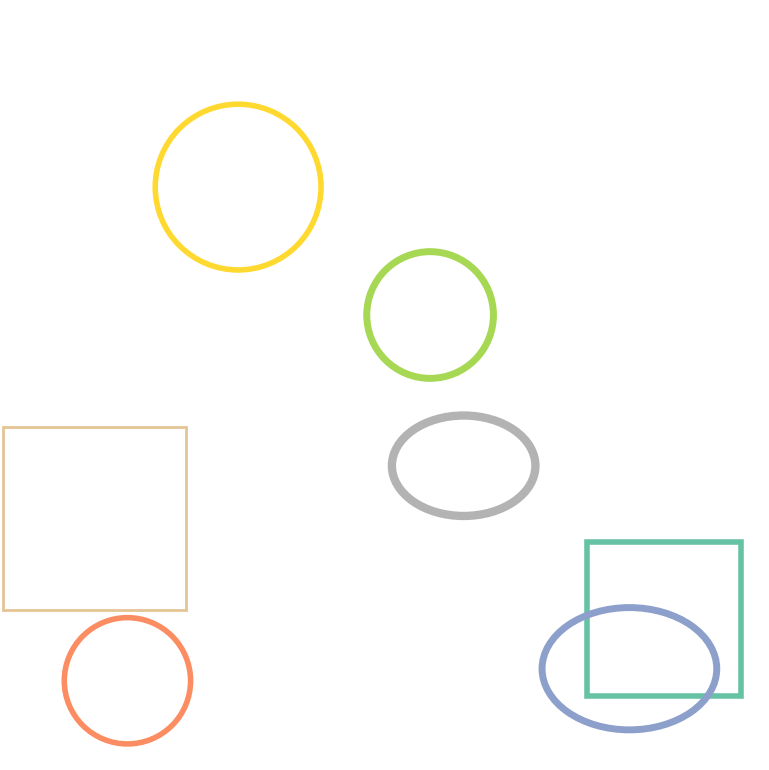[{"shape": "square", "thickness": 2, "radius": 0.5, "center": [0.862, 0.196]}, {"shape": "circle", "thickness": 2, "radius": 0.41, "center": [0.165, 0.116]}, {"shape": "oval", "thickness": 2.5, "radius": 0.57, "center": [0.817, 0.132]}, {"shape": "circle", "thickness": 2.5, "radius": 0.41, "center": [0.559, 0.591]}, {"shape": "circle", "thickness": 2, "radius": 0.54, "center": [0.309, 0.757]}, {"shape": "square", "thickness": 1, "radius": 0.6, "center": [0.123, 0.327]}, {"shape": "oval", "thickness": 3, "radius": 0.47, "center": [0.602, 0.395]}]